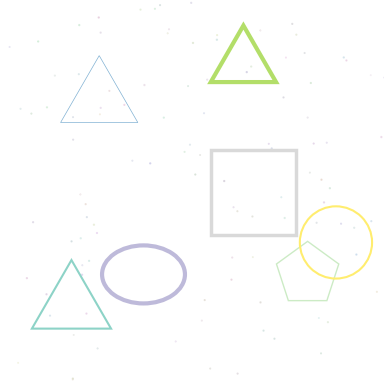[{"shape": "triangle", "thickness": 1.5, "radius": 0.59, "center": [0.186, 0.206]}, {"shape": "oval", "thickness": 3, "radius": 0.54, "center": [0.373, 0.287]}, {"shape": "triangle", "thickness": 0.5, "radius": 0.58, "center": [0.258, 0.74]}, {"shape": "triangle", "thickness": 3, "radius": 0.49, "center": [0.632, 0.836]}, {"shape": "square", "thickness": 2.5, "radius": 0.55, "center": [0.658, 0.499]}, {"shape": "pentagon", "thickness": 1, "radius": 0.43, "center": [0.799, 0.288]}, {"shape": "circle", "thickness": 1.5, "radius": 0.47, "center": [0.873, 0.37]}]